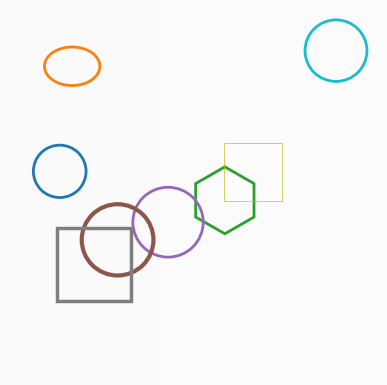[{"shape": "circle", "thickness": 2, "radius": 0.34, "center": [0.154, 0.555]}, {"shape": "oval", "thickness": 2, "radius": 0.36, "center": [0.186, 0.828]}, {"shape": "hexagon", "thickness": 2, "radius": 0.43, "center": [0.58, 0.48]}, {"shape": "circle", "thickness": 2, "radius": 0.45, "center": [0.434, 0.423]}, {"shape": "circle", "thickness": 3, "radius": 0.46, "center": [0.303, 0.377]}, {"shape": "square", "thickness": 2.5, "radius": 0.48, "center": [0.242, 0.313]}, {"shape": "square", "thickness": 0.5, "radius": 0.38, "center": [0.653, 0.554]}, {"shape": "circle", "thickness": 2, "radius": 0.4, "center": [0.867, 0.868]}]